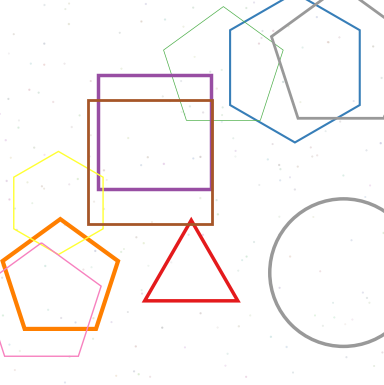[{"shape": "triangle", "thickness": 2.5, "radius": 0.7, "center": [0.497, 0.288]}, {"shape": "hexagon", "thickness": 1.5, "radius": 0.97, "center": [0.766, 0.824]}, {"shape": "pentagon", "thickness": 0.5, "radius": 0.82, "center": [0.58, 0.82]}, {"shape": "square", "thickness": 2.5, "radius": 0.74, "center": [0.401, 0.657]}, {"shape": "pentagon", "thickness": 3, "radius": 0.79, "center": [0.157, 0.273]}, {"shape": "hexagon", "thickness": 1, "radius": 0.67, "center": [0.152, 0.473]}, {"shape": "square", "thickness": 2, "radius": 0.8, "center": [0.39, 0.579]}, {"shape": "pentagon", "thickness": 1, "radius": 0.81, "center": [0.108, 0.206]}, {"shape": "pentagon", "thickness": 2, "radius": 0.95, "center": [0.886, 0.846]}, {"shape": "circle", "thickness": 2.5, "radius": 0.96, "center": [0.892, 0.292]}]